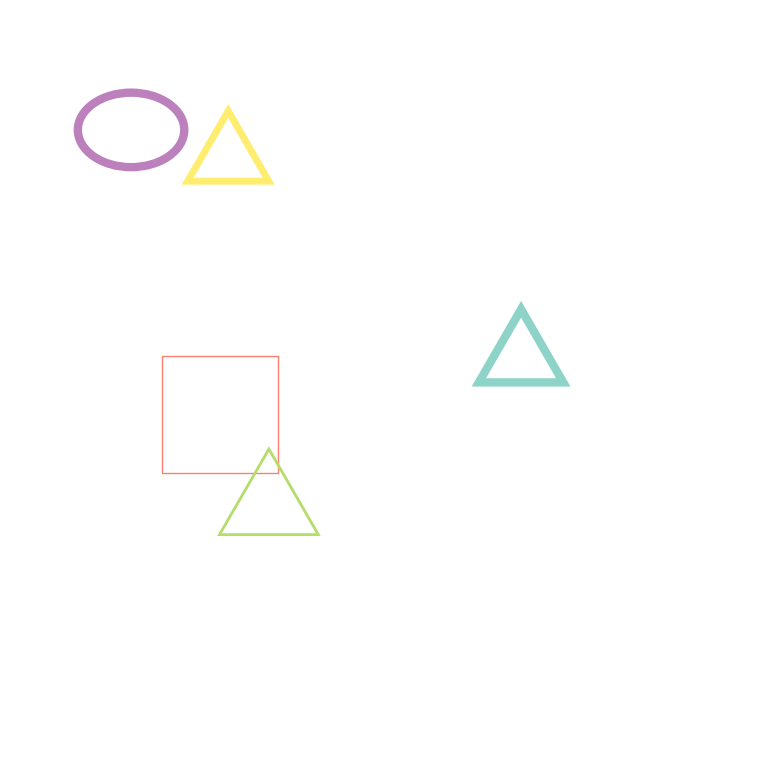[{"shape": "triangle", "thickness": 3, "radius": 0.32, "center": [0.677, 0.535]}, {"shape": "square", "thickness": 0.5, "radius": 0.38, "center": [0.286, 0.462]}, {"shape": "triangle", "thickness": 1, "radius": 0.37, "center": [0.349, 0.343]}, {"shape": "oval", "thickness": 3, "radius": 0.35, "center": [0.17, 0.831]}, {"shape": "triangle", "thickness": 2.5, "radius": 0.3, "center": [0.296, 0.795]}]